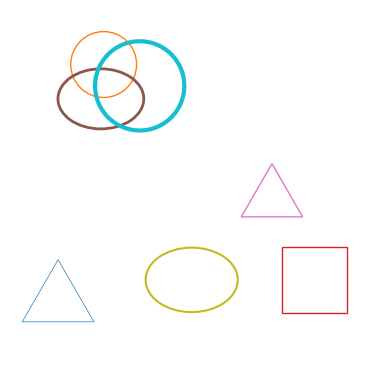[{"shape": "triangle", "thickness": 0.5, "radius": 0.54, "center": [0.151, 0.218]}, {"shape": "circle", "thickness": 1, "radius": 0.43, "center": [0.269, 0.832]}, {"shape": "square", "thickness": 1, "radius": 0.43, "center": [0.816, 0.272]}, {"shape": "oval", "thickness": 2, "radius": 0.56, "center": [0.262, 0.743]}, {"shape": "triangle", "thickness": 1, "radius": 0.46, "center": [0.706, 0.483]}, {"shape": "oval", "thickness": 1.5, "radius": 0.6, "center": [0.498, 0.273]}, {"shape": "circle", "thickness": 3, "radius": 0.58, "center": [0.363, 0.777]}]